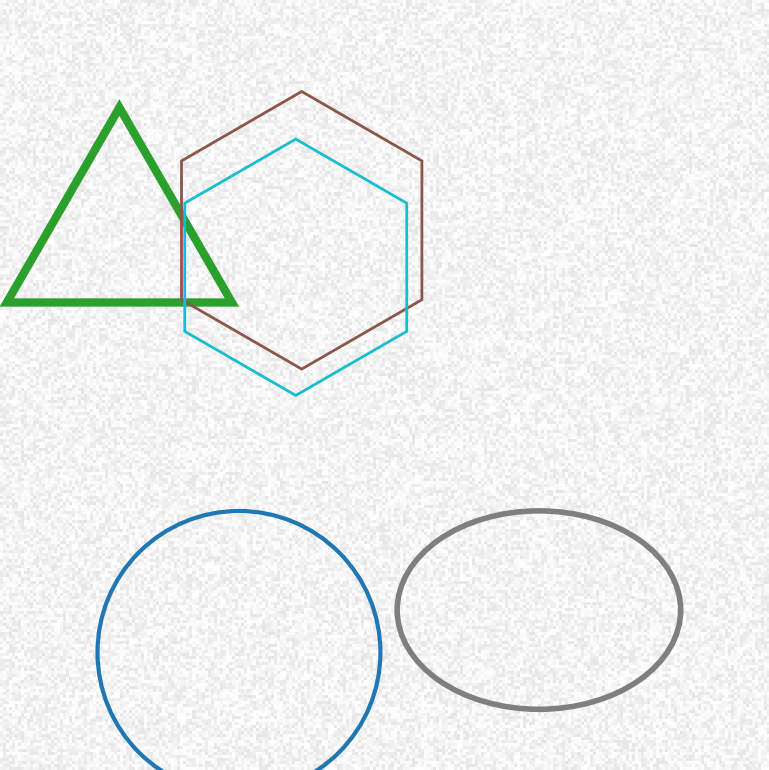[{"shape": "circle", "thickness": 1.5, "radius": 0.92, "center": [0.31, 0.153]}, {"shape": "triangle", "thickness": 3, "radius": 0.84, "center": [0.155, 0.692]}, {"shape": "hexagon", "thickness": 1, "radius": 0.9, "center": [0.392, 0.701]}, {"shape": "oval", "thickness": 2, "radius": 0.92, "center": [0.7, 0.208]}, {"shape": "hexagon", "thickness": 1, "radius": 0.83, "center": [0.384, 0.653]}]